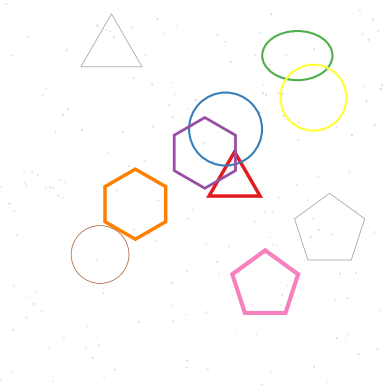[{"shape": "triangle", "thickness": 2.5, "radius": 0.38, "center": [0.609, 0.529]}, {"shape": "circle", "thickness": 1.5, "radius": 0.47, "center": [0.586, 0.665]}, {"shape": "oval", "thickness": 1.5, "radius": 0.46, "center": [0.772, 0.856]}, {"shape": "hexagon", "thickness": 2, "radius": 0.46, "center": [0.532, 0.603]}, {"shape": "hexagon", "thickness": 2.5, "radius": 0.46, "center": [0.352, 0.47]}, {"shape": "circle", "thickness": 1.5, "radius": 0.43, "center": [0.814, 0.746]}, {"shape": "circle", "thickness": 0.5, "radius": 0.38, "center": [0.26, 0.339]}, {"shape": "pentagon", "thickness": 3, "radius": 0.45, "center": [0.689, 0.26]}, {"shape": "triangle", "thickness": 0.5, "radius": 0.46, "center": [0.289, 0.872]}, {"shape": "pentagon", "thickness": 0.5, "radius": 0.48, "center": [0.856, 0.402]}]